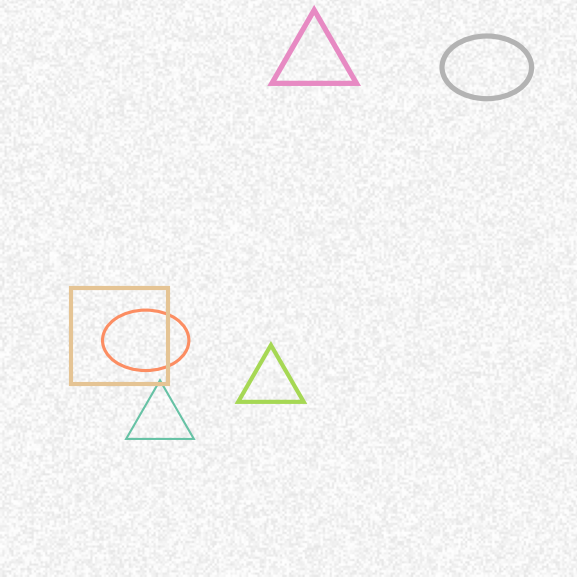[{"shape": "triangle", "thickness": 1, "radius": 0.34, "center": [0.277, 0.273]}, {"shape": "oval", "thickness": 1.5, "radius": 0.37, "center": [0.252, 0.41]}, {"shape": "triangle", "thickness": 2.5, "radius": 0.42, "center": [0.544, 0.897]}, {"shape": "triangle", "thickness": 2, "radius": 0.33, "center": [0.469, 0.336]}, {"shape": "square", "thickness": 2, "radius": 0.42, "center": [0.207, 0.418]}, {"shape": "oval", "thickness": 2.5, "radius": 0.39, "center": [0.843, 0.882]}]